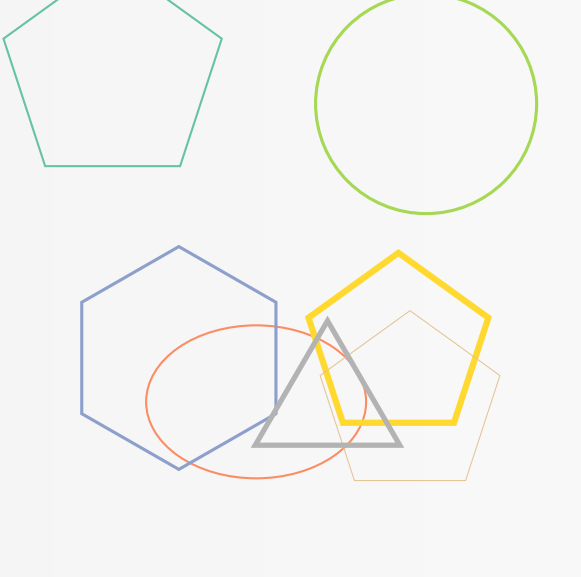[{"shape": "pentagon", "thickness": 1, "radius": 0.99, "center": [0.194, 0.871]}, {"shape": "oval", "thickness": 1, "radius": 0.95, "center": [0.441, 0.303]}, {"shape": "hexagon", "thickness": 1.5, "radius": 0.96, "center": [0.308, 0.379]}, {"shape": "circle", "thickness": 1.5, "radius": 0.95, "center": [0.733, 0.819]}, {"shape": "pentagon", "thickness": 3, "radius": 0.81, "center": [0.685, 0.399]}, {"shape": "pentagon", "thickness": 0.5, "radius": 0.81, "center": [0.705, 0.299]}, {"shape": "triangle", "thickness": 2.5, "radius": 0.72, "center": [0.563, 0.3]}]